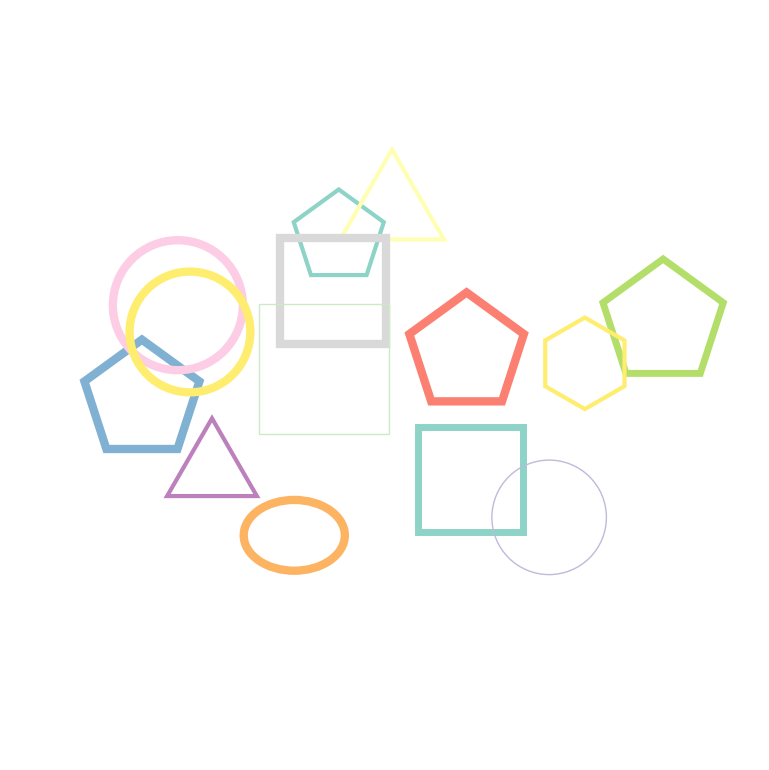[{"shape": "square", "thickness": 2.5, "radius": 0.34, "center": [0.611, 0.377]}, {"shape": "pentagon", "thickness": 1.5, "radius": 0.31, "center": [0.44, 0.692]}, {"shape": "triangle", "thickness": 1.5, "radius": 0.39, "center": [0.509, 0.728]}, {"shape": "circle", "thickness": 0.5, "radius": 0.37, "center": [0.713, 0.328]}, {"shape": "pentagon", "thickness": 3, "radius": 0.39, "center": [0.606, 0.542]}, {"shape": "pentagon", "thickness": 3, "radius": 0.39, "center": [0.184, 0.48]}, {"shape": "oval", "thickness": 3, "radius": 0.33, "center": [0.382, 0.305]}, {"shape": "pentagon", "thickness": 2.5, "radius": 0.41, "center": [0.861, 0.582]}, {"shape": "circle", "thickness": 3, "radius": 0.42, "center": [0.231, 0.604]}, {"shape": "square", "thickness": 3, "radius": 0.34, "center": [0.432, 0.622]}, {"shape": "triangle", "thickness": 1.5, "radius": 0.34, "center": [0.275, 0.389]}, {"shape": "square", "thickness": 0.5, "radius": 0.42, "center": [0.421, 0.521]}, {"shape": "hexagon", "thickness": 1.5, "radius": 0.3, "center": [0.76, 0.528]}, {"shape": "circle", "thickness": 3, "radius": 0.39, "center": [0.247, 0.569]}]